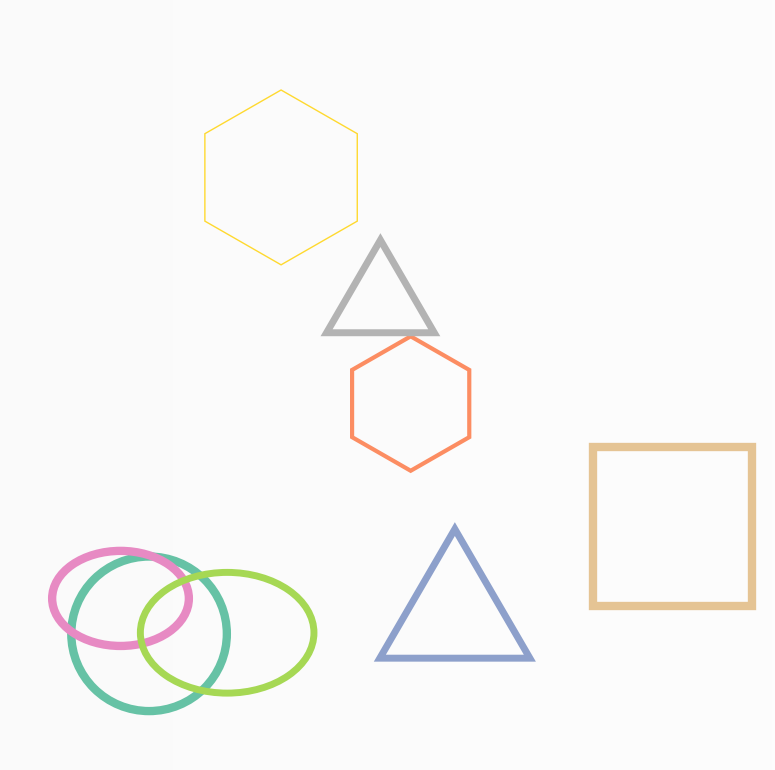[{"shape": "circle", "thickness": 3, "radius": 0.5, "center": [0.192, 0.177]}, {"shape": "hexagon", "thickness": 1.5, "radius": 0.44, "center": [0.53, 0.476]}, {"shape": "triangle", "thickness": 2.5, "radius": 0.56, "center": [0.587, 0.201]}, {"shape": "oval", "thickness": 3, "radius": 0.44, "center": [0.155, 0.223]}, {"shape": "oval", "thickness": 2.5, "radius": 0.56, "center": [0.293, 0.178]}, {"shape": "hexagon", "thickness": 0.5, "radius": 0.57, "center": [0.363, 0.77]}, {"shape": "square", "thickness": 3, "radius": 0.52, "center": [0.868, 0.316]}, {"shape": "triangle", "thickness": 2.5, "radius": 0.4, "center": [0.491, 0.608]}]